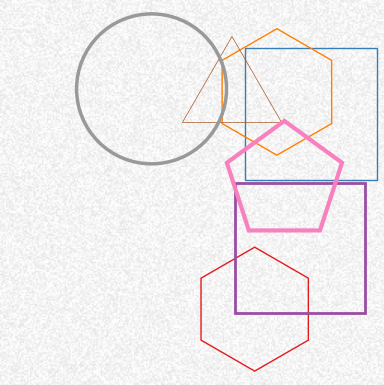[{"shape": "hexagon", "thickness": 1, "radius": 0.8, "center": [0.662, 0.197]}, {"shape": "square", "thickness": 1, "radius": 0.86, "center": [0.807, 0.705]}, {"shape": "square", "thickness": 2, "radius": 0.84, "center": [0.78, 0.356]}, {"shape": "hexagon", "thickness": 1, "radius": 0.82, "center": [0.719, 0.761]}, {"shape": "triangle", "thickness": 0.5, "radius": 0.74, "center": [0.603, 0.756]}, {"shape": "pentagon", "thickness": 3, "radius": 0.79, "center": [0.739, 0.529]}, {"shape": "circle", "thickness": 2.5, "radius": 0.97, "center": [0.394, 0.769]}]